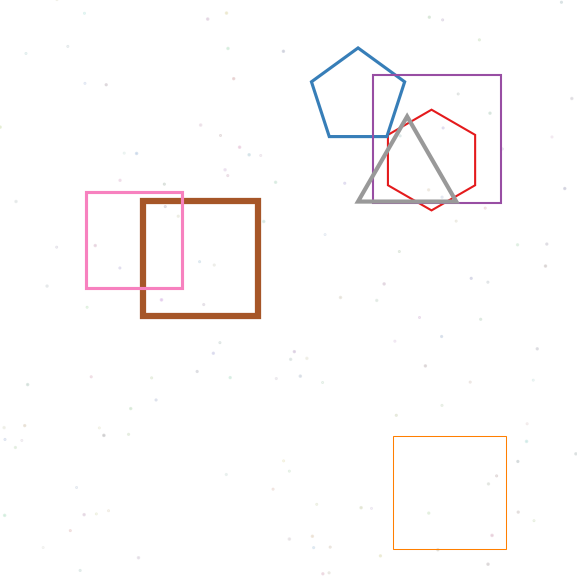[{"shape": "hexagon", "thickness": 1, "radius": 0.44, "center": [0.747, 0.722]}, {"shape": "pentagon", "thickness": 1.5, "radius": 0.42, "center": [0.62, 0.831]}, {"shape": "square", "thickness": 1, "radius": 0.56, "center": [0.756, 0.758]}, {"shape": "square", "thickness": 0.5, "radius": 0.49, "center": [0.779, 0.147]}, {"shape": "square", "thickness": 3, "radius": 0.5, "center": [0.347, 0.551]}, {"shape": "square", "thickness": 1.5, "radius": 0.42, "center": [0.232, 0.584]}, {"shape": "triangle", "thickness": 2, "radius": 0.49, "center": [0.705, 0.699]}]